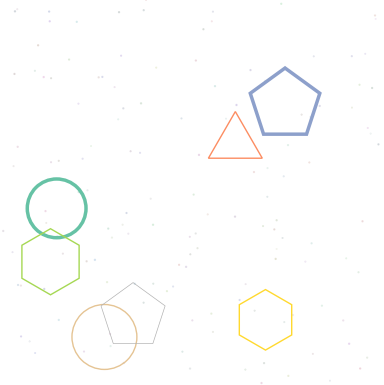[{"shape": "circle", "thickness": 2.5, "radius": 0.38, "center": [0.147, 0.459]}, {"shape": "triangle", "thickness": 1, "radius": 0.4, "center": [0.611, 0.629]}, {"shape": "pentagon", "thickness": 2.5, "radius": 0.47, "center": [0.74, 0.728]}, {"shape": "hexagon", "thickness": 1, "radius": 0.43, "center": [0.131, 0.32]}, {"shape": "hexagon", "thickness": 1, "radius": 0.39, "center": [0.69, 0.169]}, {"shape": "circle", "thickness": 1, "radius": 0.42, "center": [0.271, 0.125]}, {"shape": "pentagon", "thickness": 0.5, "radius": 0.44, "center": [0.346, 0.179]}]